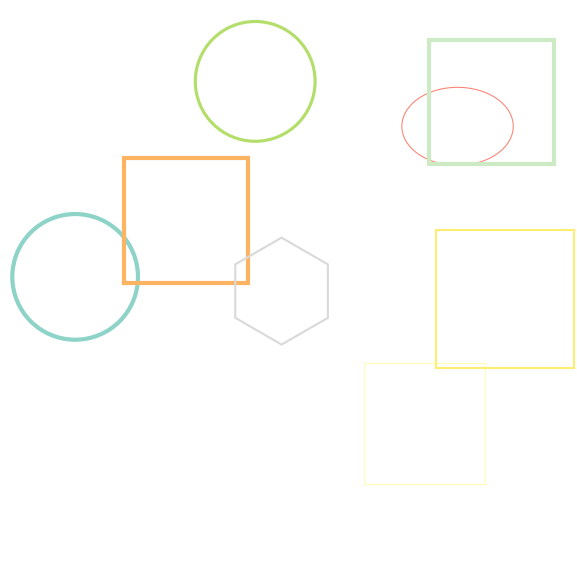[{"shape": "circle", "thickness": 2, "radius": 0.54, "center": [0.13, 0.52]}, {"shape": "square", "thickness": 0.5, "radius": 0.52, "center": [0.736, 0.266]}, {"shape": "oval", "thickness": 0.5, "radius": 0.48, "center": [0.792, 0.78]}, {"shape": "square", "thickness": 2, "radius": 0.54, "center": [0.322, 0.618]}, {"shape": "circle", "thickness": 1.5, "radius": 0.52, "center": [0.442, 0.858]}, {"shape": "hexagon", "thickness": 1, "radius": 0.46, "center": [0.488, 0.495]}, {"shape": "square", "thickness": 2, "radius": 0.54, "center": [0.851, 0.823]}, {"shape": "square", "thickness": 1, "radius": 0.6, "center": [0.875, 0.481]}]